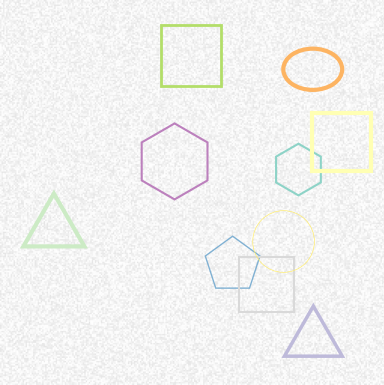[{"shape": "hexagon", "thickness": 1.5, "radius": 0.34, "center": [0.775, 0.56]}, {"shape": "square", "thickness": 3, "radius": 0.38, "center": [0.886, 0.631]}, {"shape": "triangle", "thickness": 2.5, "radius": 0.43, "center": [0.814, 0.118]}, {"shape": "pentagon", "thickness": 1, "radius": 0.37, "center": [0.604, 0.312]}, {"shape": "oval", "thickness": 3, "radius": 0.38, "center": [0.812, 0.82]}, {"shape": "square", "thickness": 2, "radius": 0.39, "center": [0.496, 0.855]}, {"shape": "square", "thickness": 1.5, "radius": 0.36, "center": [0.692, 0.261]}, {"shape": "hexagon", "thickness": 1.5, "radius": 0.49, "center": [0.453, 0.581]}, {"shape": "triangle", "thickness": 3, "radius": 0.46, "center": [0.14, 0.406]}, {"shape": "circle", "thickness": 0.5, "radius": 0.4, "center": [0.737, 0.373]}]